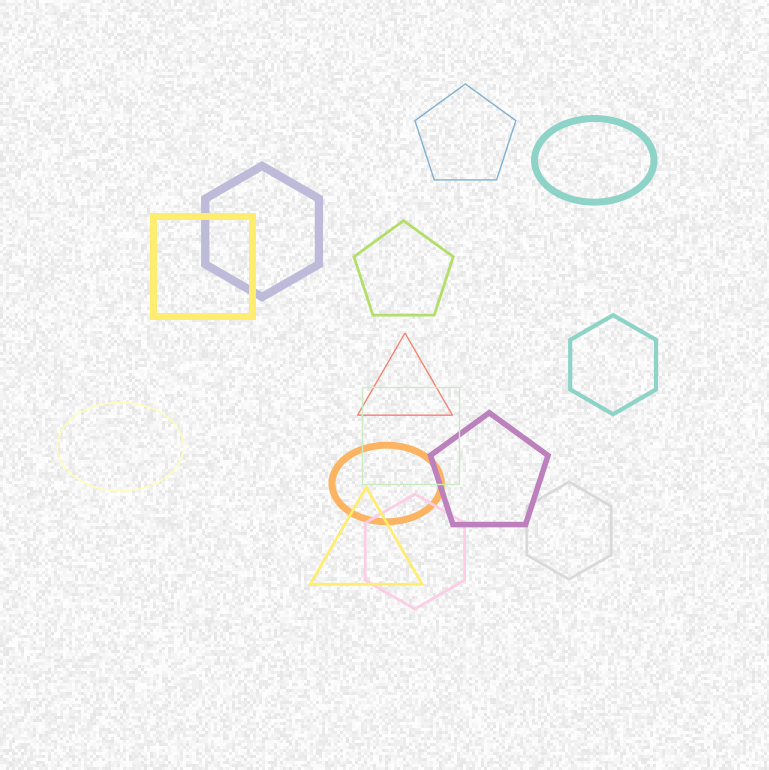[{"shape": "hexagon", "thickness": 1.5, "radius": 0.32, "center": [0.796, 0.526]}, {"shape": "oval", "thickness": 2.5, "radius": 0.39, "center": [0.772, 0.792]}, {"shape": "oval", "thickness": 0.5, "radius": 0.41, "center": [0.156, 0.42]}, {"shape": "hexagon", "thickness": 3, "radius": 0.43, "center": [0.34, 0.699]}, {"shape": "triangle", "thickness": 0.5, "radius": 0.36, "center": [0.526, 0.496]}, {"shape": "pentagon", "thickness": 0.5, "radius": 0.34, "center": [0.604, 0.822]}, {"shape": "oval", "thickness": 2.5, "radius": 0.36, "center": [0.502, 0.372]}, {"shape": "pentagon", "thickness": 1, "radius": 0.34, "center": [0.524, 0.646]}, {"shape": "hexagon", "thickness": 1, "radius": 0.37, "center": [0.539, 0.284]}, {"shape": "hexagon", "thickness": 1, "radius": 0.32, "center": [0.739, 0.311]}, {"shape": "pentagon", "thickness": 2, "radius": 0.4, "center": [0.635, 0.384]}, {"shape": "square", "thickness": 0.5, "radius": 0.31, "center": [0.534, 0.434]}, {"shape": "triangle", "thickness": 1, "radius": 0.42, "center": [0.476, 0.283]}, {"shape": "square", "thickness": 2.5, "radius": 0.32, "center": [0.263, 0.654]}]